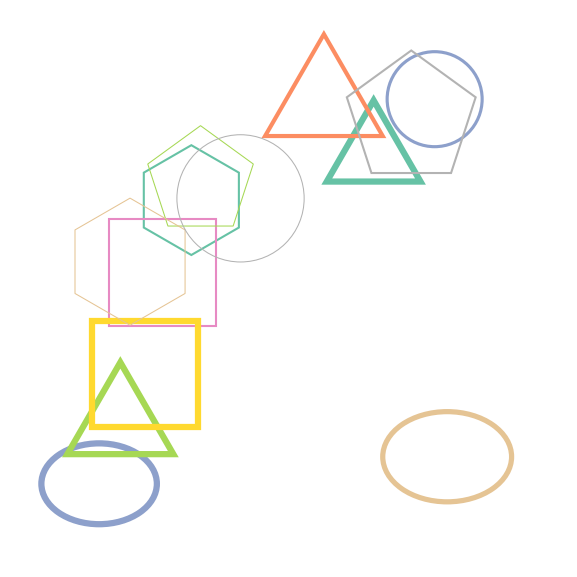[{"shape": "hexagon", "thickness": 1, "radius": 0.48, "center": [0.331, 0.653]}, {"shape": "triangle", "thickness": 3, "radius": 0.47, "center": [0.647, 0.732]}, {"shape": "triangle", "thickness": 2, "radius": 0.59, "center": [0.561, 0.822]}, {"shape": "circle", "thickness": 1.5, "radius": 0.41, "center": [0.753, 0.827]}, {"shape": "oval", "thickness": 3, "radius": 0.5, "center": [0.172, 0.161]}, {"shape": "square", "thickness": 1, "radius": 0.46, "center": [0.282, 0.527]}, {"shape": "triangle", "thickness": 3, "radius": 0.53, "center": [0.208, 0.266]}, {"shape": "pentagon", "thickness": 0.5, "radius": 0.48, "center": [0.347, 0.685]}, {"shape": "square", "thickness": 3, "radius": 0.46, "center": [0.251, 0.352]}, {"shape": "hexagon", "thickness": 0.5, "radius": 0.55, "center": [0.225, 0.546]}, {"shape": "oval", "thickness": 2.5, "radius": 0.56, "center": [0.774, 0.208]}, {"shape": "circle", "thickness": 0.5, "radius": 0.55, "center": [0.416, 0.656]}, {"shape": "pentagon", "thickness": 1, "radius": 0.59, "center": [0.712, 0.794]}]